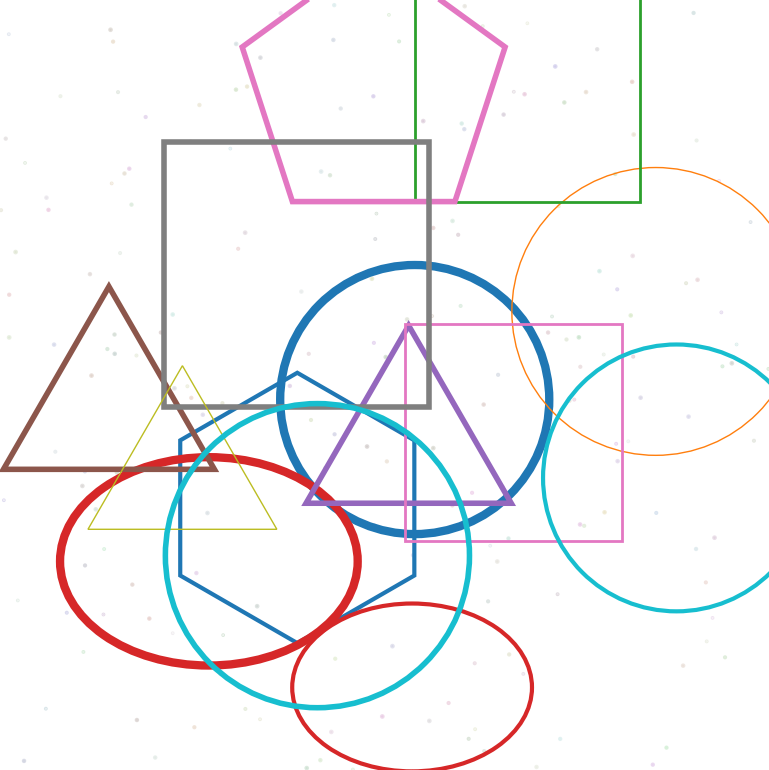[{"shape": "hexagon", "thickness": 1.5, "radius": 0.88, "center": [0.386, 0.34]}, {"shape": "circle", "thickness": 3, "radius": 0.87, "center": [0.539, 0.481]}, {"shape": "circle", "thickness": 0.5, "radius": 0.93, "center": [0.852, 0.596]}, {"shape": "square", "thickness": 1, "radius": 0.73, "center": [0.685, 0.883]}, {"shape": "oval", "thickness": 1.5, "radius": 0.78, "center": [0.535, 0.107]}, {"shape": "oval", "thickness": 3, "radius": 0.97, "center": [0.271, 0.271]}, {"shape": "triangle", "thickness": 2, "radius": 0.77, "center": [0.531, 0.423]}, {"shape": "triangle", "thickness": 2, "radius": 0.79, "center": [0.141, 0.47]}, {"shape": "pentagon", "thickness": 2, "radius": 0.9, "center": [0.485, 0.883]}, {"shape": "square", "thickness": 1, "radius": 0.71, "center": [0.667, 0.438]}, {"shape": "square", "thickness": 2, "radius": 0.86, "center": [0.386, 0.644]}, {"shape": "triangle", "thickness": 0.5, "radius": 0.71, "center": [0.237, 0.383]}, {"shape": "circle", "thickness": 1.5, "radius": 0.87, "center": [0.879, 0.379]}, {"shape": "circle", "thickness": 2, "radius": 0.99, "center": [0.412, 0.278]}]